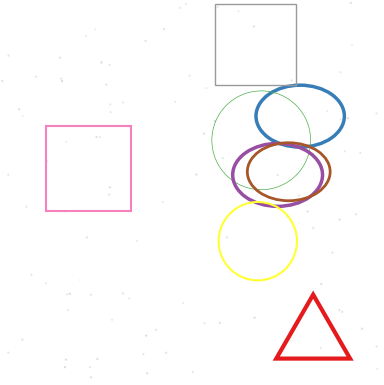[{"shape": "triangle", "thickness": 3, "radius": 0.55, "center": [0.813, 0.124]}, {"shape": "oval", "thickness": 2.5, "radius": 0.57, "center": [0.78, 0.698]}, {"shape": "circle", "thickness": 0.5, "radius": 0.64, "center": [0.679, 0.636]}, {"shape": "oval", "thickness": 2.5, "radius": 0.58, "center": [0.721, 0.546]}, {"shape": "circle", "thickness": 1.5, "radius": 0.51, "center": [0.67, 0.374]}, {"shape": "oval", "thickness": 2, "radius": 0.54, "center": [0.75, 0.554]}, {"shape": "square", "thickness": 1.5, "radius": 0.55, "center": [0.229, 0.563]}, {"shape": "square", "thickness": 1, "radius": 0.53, "center": [0.664, 0.885]}]